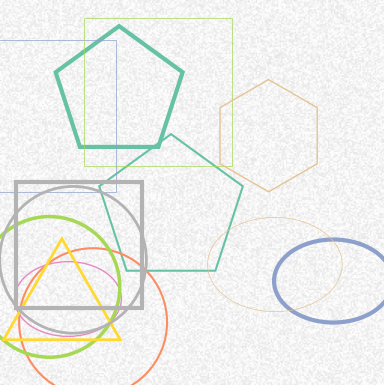[{"shape": "pentagon", "thickness": 3, "radius": 0.87, "center": [0.309, 0.759]}, {"shape": "pentagon", "thickness": 1.5, "radius": 0.98, "center": [0.444, 0.456]}, {"shape": "circle", "thickness": 1.5, "radius": 0.96, "center": [0.242, 0.163]}, {"shape": "square", "thickness": 0.5, "radius": 0.99, "center": [0.104, 0.698]}, {"shape": "oval", "thickness": 3, "radius": 0.77, "center": [0.866, 0.27]}, {"shape": "oval", "thickness": 1, "radius": 0.69, "center": [0.177, 0.223]}, {"shape": "circle", "thickness": 2.5, "radius": 0.91, "center": [0.128, 0.255]}, {"shape": "square", "thickness": 0.5, "radius": 0.97, "center": [0.41, 0.761]}, {"shape": "triangle", "thickness": 2, "radius": 0.88, "center": [0.161, 0.205]}, {"shape": "oval", "thickness": 0.5, "radius": 0.87, "center": [0.714, 0.313]}, {"shape": "hexagon", "thickness": 1, "radius": 0.73, "center": [0.698, 0.648]}, {"shape": "square", "thickness": 3, "radius": 0.82, "center": [0.206, 0.365]}, {"shape": "circle", "thickness": 2, "radius": 0.95, "center": [0.19, 0.325]}]